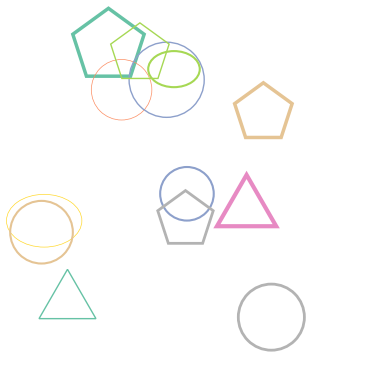[{"shape": "triangle", "thickness": 1, "radius": 0.43, "center": [0.175, 0.215]}, {"shape": "pentagon", "thickness": 2.5, "radius": 0.49, "center": [0.282, 0.881]}, {"shape": "circle", "thickness": 0.5, "radius": 0.39, "center": [0.316, 0.767]}, {"shape": "circle", "thickness": 1.5, "radius": 0.35, "center": [0.486, 0.497]}, {"shape": "circle", "thickness": 1, "radius": 0.49, "center": [0.433, 0.793]}, {"shape": "triangle", "thickness": 3, "radius": 0.44, "center": [0.64, 0.457]}, {"shape": "oval", "thickness": 1.5, "radius": 0.33, "center": [0.452, 0.82]}, {"shape": "pentagon", "thickness": 1, "radius": 0.4, "center": [0.363, 0.861]}, {"shape": "oval", "thickness": 0.5, "radius": 0.49, "center": [0.115, 0.427]}, {"shape": "pentagon", "thickness": 2.5, "radius": 0.39, "center": [0.684, 0.706]}, {"shape": "circle", "thickness": 1.5, "radius": 0.41, "center": [0.108, 0.397]}, {"shape": "pentagon", "thickness": 2, "radius": 0.38, "center": [0.482, 0.429]}, {"shape": "circle", "thickness": 2, "radius": 0.43, "center": [0.705, 0.176]}]